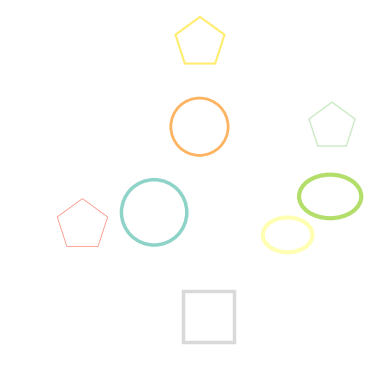[{"shape": "circle", "thickness": 2.5, "radius": 0.42, "center": [0.4, 0.448]}, {"shape": "oval", "thickness": 3, "radius": 0.32, "center": [0.747, 0.39]}, {"shape": "pentagon", "thickness": 0.5, "radius": 0.34, "center": [0.214, 0.415]}, {"shape": "circle", "thickness": 2, "radius": 0.37, "center": [0.518, 0.671]}, {"shape": "oval", "thickness": 3, "radius": 0.4, "center": [0.858, 0.49]}, {"shape": "square", "thickness": 2.5, "radius": 0.33, "center": [0.542, 0.177]}, {"shape": "pentagon", "thickness": 1, "radius": 0.32, "center": [0.863, 0.672]}, {"shape": "pentagon", "thickness": 1.5, "radius": 0.33, "center": [0.519, 0.889]}]